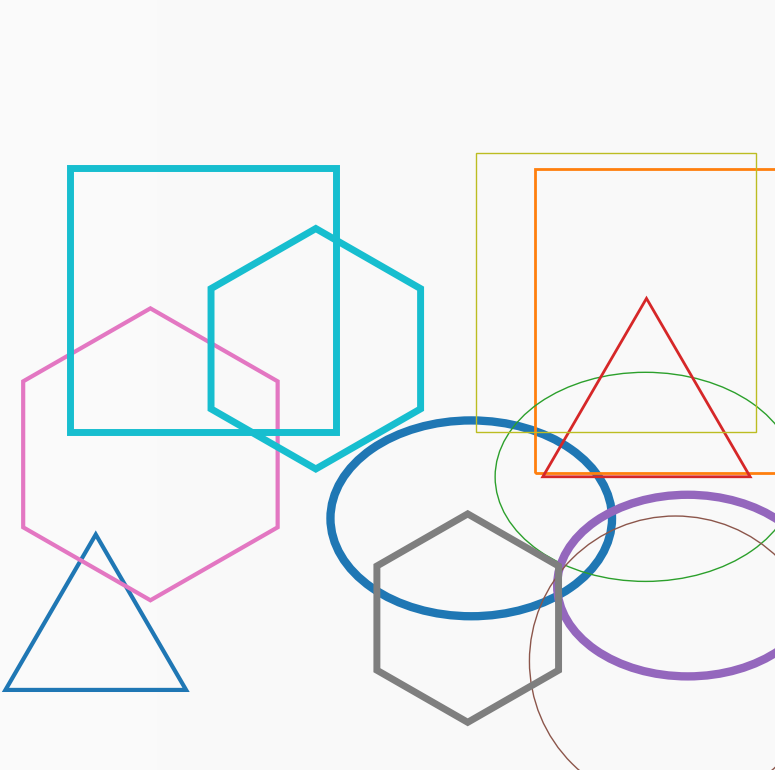[{"shape": "oval", "thickness": 3, "radius": 0.91, "center": [0.608, 0.327]}, {"shape": "triangle", "thickness": 1.5, "radius": 0.67, "center": [0.124, 0.171]}, {"shape": "square", "thickness": 1, "radius": 0.99, "center": [0.888, 0.583]}, {"shape": "oval", "thickness": 0.5, "radius": 0.97, "center": [0.833, 0.381]}, {"shape": "triangle", "thickness": 1, "radius": 0.77, "center": [0.834, 0.458]}, {"shape": "oval", "thickness": 3, "radius": 0.84, "center": [0.887, 0.24]}, {"shape": "circle", "thickness": 0.5, "radius": 0.94, "center": [0.872, 0.141]}, {"shape": "hexagon", "thickness": 1.5, "radius": 0.95, "center": [0.194, 0.41]}, {"shape": "hexagon", "thickness": 2.5, "radius": 0.68, "center": [0.604, 0.197]}, {"shape": "square", "thickness": 0.5, "radius": 0.91, "center": [0.795, 0.62]}, {"shape": "hexagon", "thickness": 2.5, "radius": 0.78, "center": [0.407, 0.547]}, {"shape": "square", "thickness": 2.5, "radius": 0.86, "center": [0.262, 0.61]}]